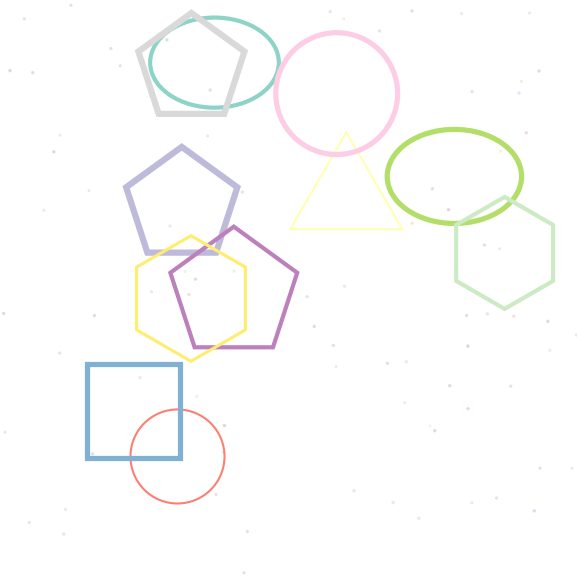[{"shape": "oval", "thickness": 2, "radius": 0.56, "center": [0.371, 0.891]}, {"shape": "triangle", "thickness": 1, "radius": 0.56, "center": [0.6, 0.658]}, {"shape": "pentagon", "thickness": 3, "radius": 0.51, "center": [0.315, 0.644]}, {"shape": "circle", "thickness": 1, "radius": 0.41, "center": [0.307, 0.209]}, {"shape": "square", "thickness": 2.5, "radius": 0.4, "center": [0.231, 0.288]}, {"shape": "oval", "thickness": 2.5, "radius": 0.58, "center": [0.787, 0.694]}, {"shape": "circle", "thickness": 2.5, "radius": 0.53, "center": [0.583, 0.837]}, {"shape": "pentagon", "thickness": 3, "radius": 0.48, "center": [0.331, 0.88]}, {"shape": "pentagon", "thickness": 2, "radius": 0.58, "center": [0.405, 0.491]}, {"shape": "hexagon", "thickness": 2, "radius": 0.48, "center": [0.874, 0.561]}, {"shape": "hexagon", "thickness": 1.5, "radius": 0.54, "center": [0.331, 0.482]}]